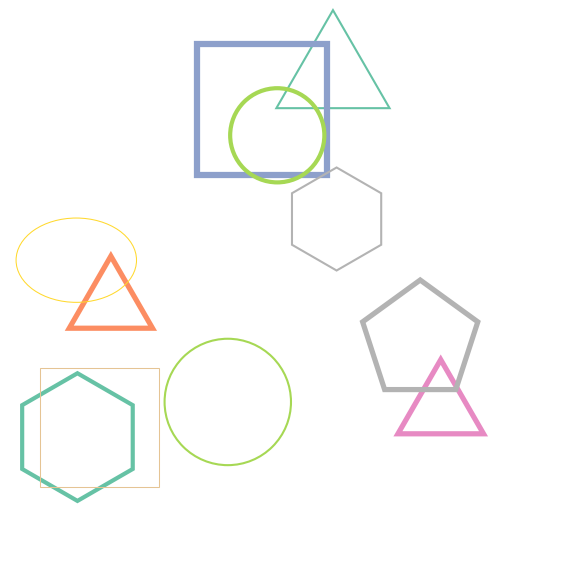[{"shape": "hexagon", "thickness": 2, "radius": 0.55, "center": [0.134, 0.242]}, {"shape": "triangle", "thickness": 1, "radius": 0.57, "center": [0.577, 0.868]}, {"shape": "triangle", "thickness": 2.5, "radius": 0.42, "center": [0.192, 0.472]}, {"shape": "square", "thickness": 3, "radius": 0.57, "center": [0.454, 0.81]}, {"shape": "triangle", "thickness": 2.5, "radius": 0.43, "center": [0.763, 0.291]}, {"shape": "circle", "thickness": 1, "radius": 0.55, "center": [0.394, 0.303]}, {"shape": "circle", "thickness": 2, "radius": 0.41, "center": [0.48, 0.765]}, {"shape": "oval", "thickness": 0.5, "radius": 0.52, "center": [0.132, 0.549]}, {"shape": "square", "thickness": 0.5, "radius": 0.51, "center": [0.172, 0.26]}, {"shape": "hexagon", "thickness": 1, "radius": 0.45, "center": [0.583, 0.62]}, {"shape": "pentagon", "thickness": 2.5, "radius": 0.52, "center": [0.728, 0.409]}]